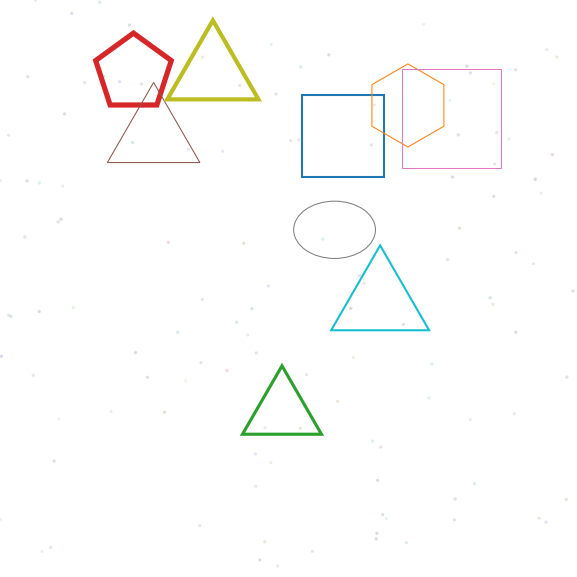[{"shape": "square", "thickness": 1, "radius": 0.35, "center": [0.594, 0.764]}, {"shape": "hexagon", "thickness": 0.5, "radius": 0.36, "center": [0.706, 0.817]}, {"shape": "triangle", "thickness": 1.5, "radius": 0.39, "center": [0.488, 0.287]}, {"shape": "pentagon", "thickness": 2.5, "radius": 0.34, "center": [0.231, 0.873]}, {"shape": "triangle", "thickness": 0.5, "radius": 0.46, "center": [0.266, 0.764]}, {"shape": "square", "thickness": 0.5, "radius": 0.43, "center": [0.781, 0.794]}, {"shape": "oval", "thickness": 0.5, "radius": 0.35, "center": [0.579, 0.601]}, {"shape": "triangle", "thickness": 2, "radius": 0.46, "center": [0.369, 0.873]}, {"shape": "triangle", "thickness": 1, "radius": 0.49, "center": [0.658, 0.476]}]